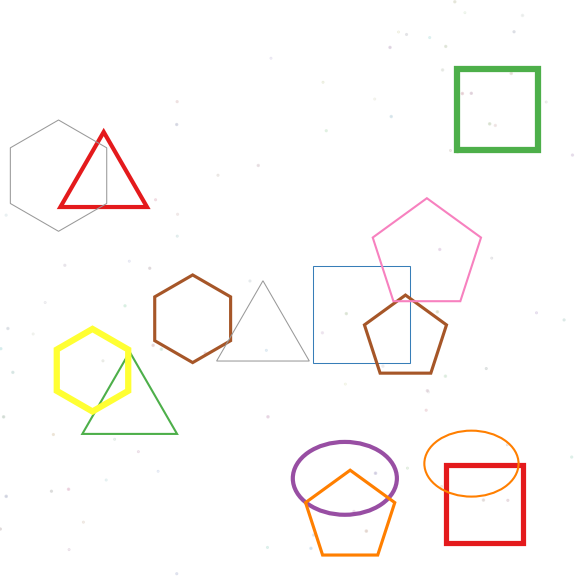[{"shape": "triangle", "thickness": 2, "radius": 0.43, "center": [0.18, 0.684]}, {"shape": "square", "thickness": 2.5, "radius": 0.34, "center": [0.839, 0.126]}, {"shape": "square", "thickness": 0.5, "radius": 0.42, "center": [0.626, 0.454]}, {"shape": "square", "thickness": 3, "radius": 0.35, "center": [0.862, 0.809]}, {"shape": "triangle", "thickness": 1, "radius": 0.47, "center": [0.225, 0.295]}, {"shape": "oval", "thickness": 2, "radius": 0.45, "center": [0.597, 0.171]}, {"shape": "pentagon", "thickness": 1.5, "radius": 0.41, "center": [0.606, 0.104]}, {"shape": "oval", "thickness": 1, "radius": 0.41, "center": [0.816, 0.196]}, {"shape": "hexagon", "thickness": 3, "radius": 0.36, "center": [0.16, 0.358]}, {"shape": "hexagon", "thickness": 1.5, "radius": 0.38, "center": [0.334, 0.447]}, {"shape": "pentagon", "thickness": 1.5, "radius": 0.37, "center": [0.702, 0.413]}, {"shape": "pentagon", "thickness": 1, "radius": 0.49, "center": [0.739, 0.557]}, {"shape": "hexagon", "thickness": 0.5, "radius": 0.48, "center": [0.101, 0.695]}, {"shape": "triangle", "thickness": 0.5, "radius": 0.46, "center": [0.455, 0.42]}]